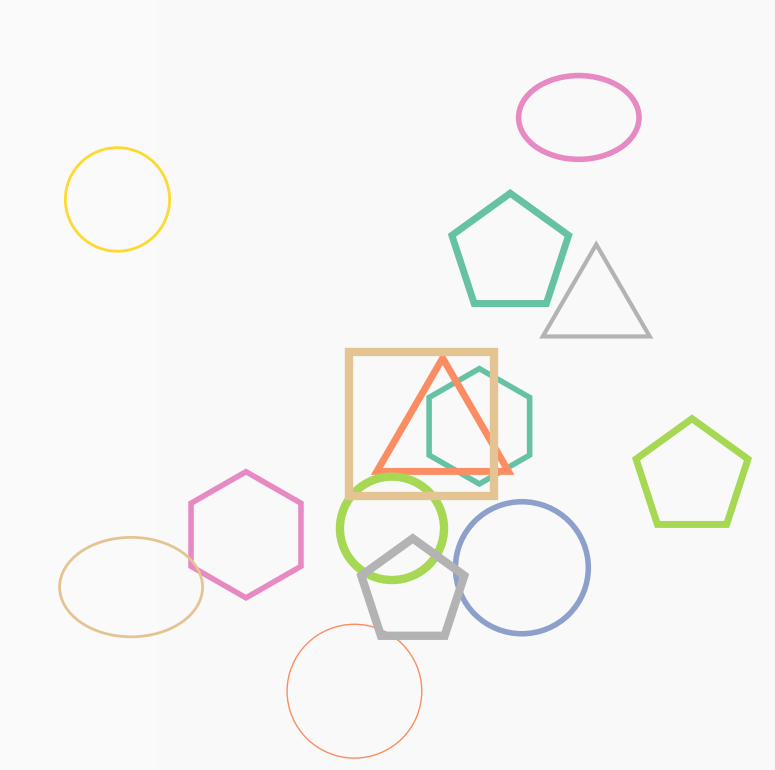[{"shape": "pentagon", "thickness": 2.5, "radius": 0.4, "center": [0.658, 0.67]}, {"shape": "hexagon", "thickness": 2, "radius": 0.37, "center": [0.619, 0.446]}, {"shape": "triangle", "thickness": 2.5, "radius": 0.49, "center": [0.571, 0.437]}, {"shape": "circle", "thickness": 0.5, "radius": 0.43, "center": [0.457, 0.102]}, {"shape": "circle", "thickness": 2, "radius": 0.43, "center": [0.673, 0.263]}, {"shape": "oval", "thickness": 2, "radius": 0.39, "center": [0.747, 0.847]}, {"shape": "hexagon", "thickness": 2, "radius": 0.41, "center": [0.317, 0.306]}, {"shape": "circle", "thickness": 3, "radius": 0.34, "center": [0.506, 0.314]}, {"shape": "pentagon", "thickness": 2.5, "radius": 0.38, "center": [0.893, 0.38]}, {"shape": "circle", "thickness": 1, "radius": 0.34, "center": [0.152, 0.741]}, {"shape": "oval", "thickness": 1, "radius": 0.46, "center": [0.169, 0.238]}, {"shape": "square", "thickness": 3, "radius": 0.47, "center": [0.544, 0.45]}, {"shape": "triangle", "thickness": 1.5, "radius": 0.4, "center": [0.769, 0.603]}, {"shape": "pentagon", "thickness": 3, "radius": 0.35, "center": [0.533, 0.231]}]